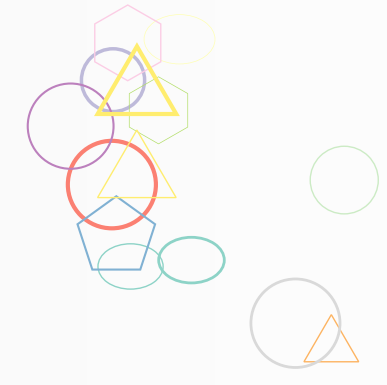[{"shape": "oval", "thickness": 2, "radius": 0.42, "center": [0.494, 0.324]}, {"shape": "oval", "thickness": 1, "radius": 0.42, "center": [0.337, 0.308]}, {"shape": "oval", "thickness": 0.5, "radius": 0.46, "center": [0.463, 0.898]}, {"shape": "circle", "thickness": 2.5, "radius": 0.41, "center": [0.292, 0.792]}, {"shape": "circle", "thickness": 3, "radius": 0.57, "center": [0.289, 0.521]}, {"shape": "pentagon", "thickness": 1.5, "radius": 0.53, "center": [0.3, 0.385]}, {"shape": "triangle", "thickness": 1, "radius": 0.41, "center": [0.855, 0.101]}, {"shape": "hexagon", "thickness": 0.5, "radius": 0.44, "center": [0.409, 0.713]}, {"shape": "hexagon", "thickness": 1, "radius": 0.49, "center": [0.33, 0.889]}, {"shape": "circle", "thickness": 2, "radius": 0.57, "center": [0.762, 0.16]}, {"shape": "circle", "thickness": 1.5, "radius": 0.55, "center": [0.182, 0.672]}, {"shape": "circle", "thickness": 1, "radius": 0.44, "center": [0.888, 0.532]}, {"shape": "triangle", "thickness": 3, "radius": 0.59, "center": [0.353, 0.762]}, {"shape": "triangle", "thickness": 1, "radius": 0.58, "center": [0.353, 0.545]}]